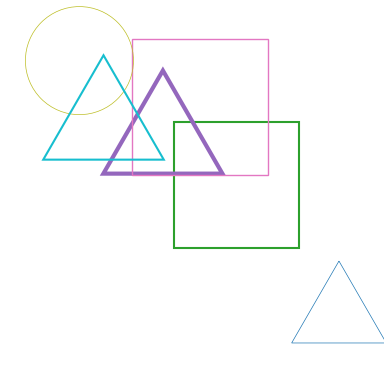[{"shape": "triangle", "thickness": 0.5, "radius": 0.71, "center": [0.88, 0.18]}, {"shape": "square", "thickness": 1.5, "radius": 0.81, "center": [0.614, 0.52]}, {"shape": "triangle", "thickness": 3, "radius": 0.89, "center": [0.423, 0.638]}, {"shape": "square", "thickness": 1, "radius": 0.89, "center": [0.52, 0.722]}, {"shape": "circle", "thickness": 0.5, "radius": 0.7, "center": [0.206, 0.843]}, {"shape": "triangle", "thickness": 1.5, "radius": 0.9, "center": [0.269, 0.676]}]